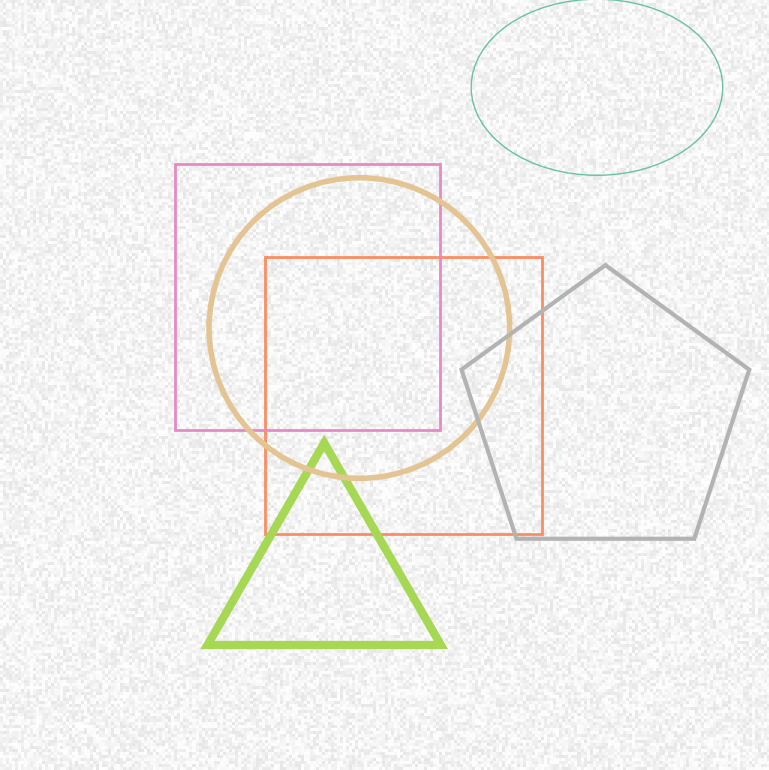[{"shape": "oval", "thickness": 0.5, "radius": 0.82, "center": [0.775, 0.887]}, {"shape": "square", "thickness": 1, "radius": 0.9, "center": [0.524, 0.487]}, {"shape": "square", "thickness": 1, "radius": 0.86, "center": [0.399, 0.614]}, {"shape": "triangle", "thickness": 3, "radius": 0.87, "center": [0.421, 0.25]}, {"shape": "circle", "thickness": 2, "radius": 0.98, "center": [0.467, 0.574]}, {"shape": "pentagon", "thickness": 1.5, "radius": 0.98, "center": [0.786, 0.459]}]